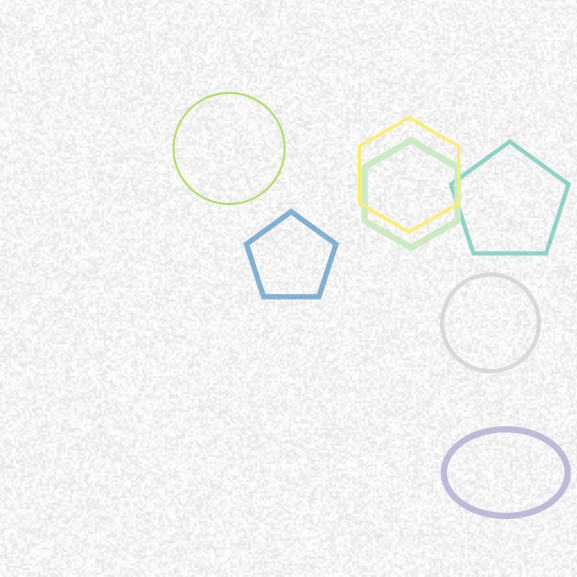[{"shape": "pentagon", "thickness": 2, "radius": 0.54, "center": [0.883, 0.647]}, {"shape": "oval", "thickness": 3, "radius": 0.54, "center": [0.876, 0.181]}, {"shape": "pentagon", "thickness": 2.5, "radius": 0.41, "center": [0.504, 0.551]}, {"shape": "circle", "thickness": 1, "radius": 0.48, "center": [0.397, 0.742]}, {"shape": "circle", "thickness": 2, "radius": 0.42, "center": [0.849, 0.44]}, {"shape": "hexagon", "thickness": 3, "radius": 0.46, "center": [0.712, 0.663]}, {"shape": "hexagon", "thickness": 1.5, "radius": 0.5, "center": [0.708, 0.696]}]